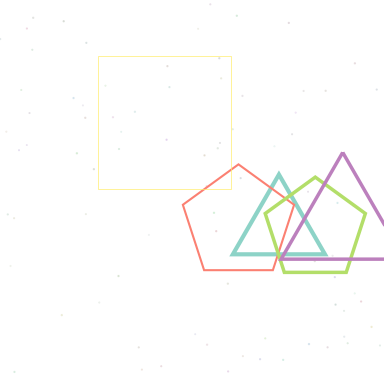[{"shape": "triangle", "thickness": 3, "radius": 0.69, "center": [0.724, 0.409]}, {"shape": "pentagon", "thickness": 1.5, "radius": 0.76, "center": [0.619, 0.421]}, {"shape": "pentagon", "thickness": 2.5, "radius": 0.68, "center": [0.819, 0.403]}, {"shape": "triangle", "thickness": 2.5, "radius": 0.92, "center": [0.89, 0.419]}, {"shape": "square", "thickness": 0.5, "radius": 0.86, "center": [0.427, 0.682]}]